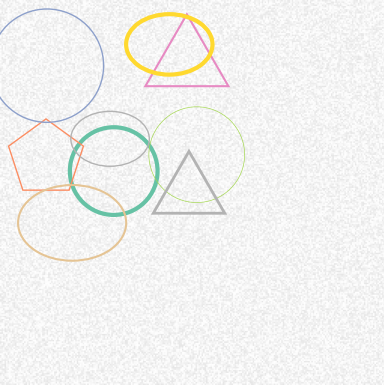[{"shape": "circle", "thickness": 3, "radius": 0.57, "center": [0.295, 0.556]}, {"shape": "pentagon", "thickness": 1, "radius": 0.51, "center": [0.119, 0.589]}, {"shape": "circle", "thickness": 1, "radius": 0.74, "center": [0.122, 0.829]}, {"shape": "triangle", "thickness": 1.5, "radius": 0.62, "center": [0.485, 0.838]}, {"shape": "circle", "thickness": 0.5, "radius": 0.62, "center": [0.511, 0.598]}, {"shape": "oval", "thickness": 3, "radius": 0.56, "center": [0.44, 0.885]}, {"shape": "oval", "thickness": 1.5, "radius": 0.7, "center": [0.187, 0.421]}, {"shape": "triangle", "thickness": 2, "radius": 0.54, "center": [0.491, 0.5]}, {"shape": "oval", "thickness": 1, "radius": 0.51, "center": [0.286, 0.639]}]